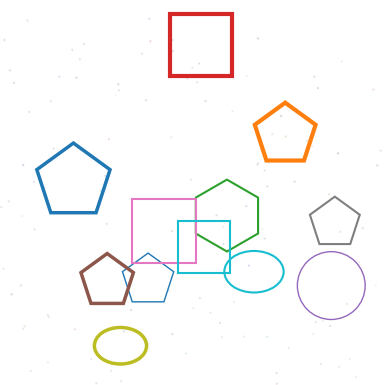[{"shape": "pentagon", "thickness": 2.5, "radius": 0.5, "center": [0.191, 0.528]}, {"shape": "pentagon", "thickness": 1, "radius": 0.35, "center": [0.385, 0.273]}, {"shape": "pentagon", "thickness": 3, "radius": 0.42, "center": [0.741, 0.65]}, {"shape": "hexagon", "thickness": 1.5, "radius": 0.47, "center": [0.589, 0.44]}, {"shape": "square", "thickness": 3, "radius": 0.41, "center": [0.522, 0.883]}, {"shape": "circle", "thickness": 1, "radius": 0.44, "center": [0.86, 0.258]}, {"shape": "pentagon", "thickness": 2.5, "radius": 0.36, "center": [0.278, 0.27]}, {"shape": "square", "thickness": 1.5, "radius": 0.42, "center": [0.425, 0.401]}, {"shape": "pentagon", "thickness": 1.5, "radius": 0.34, "center": [0.87, 0.421]}, {"shape": "oval", "thickness": 2.5, "radius": 0.34, "center": [0.313, 0.102]}, {"shape": "oval", "thickness": 1.5, "radius": 0.39, "center": [0.66, 0.294]}, {"shape": "square", "thickness": 1.5, "radius": 0.34, "center": [0.53, 0.359]}]